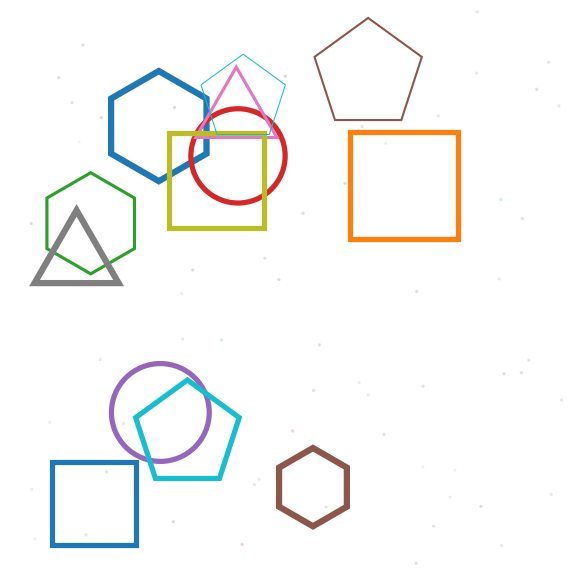[{"shape": "hexagon", "thickness": 3, "radius": 0.48, "center": [0.275, 0.781]}, {"shape": "square", "thickness": 2.5, "radius": 0.36, "center": [0.163, 0.127]}, {"shape": "square", "thickness": 2.5, "radius": 0.46, "center": [0.7, 0.678]}, {"shape": "hexagon", "thickness": 1.5, "radius": 0.44, "center": [0.157, 0.612]}, {"shape": "circle", "thickness": 2.5, "radius": 0.41, "center": [0.412, 0.729]}, {"shape": "circle", "thickness": 2.5, "radius": 0.42, "center": [0.278, 0.285]}, {"shape": "hexagon", "thickness": 3, "radius": 0.34, "center": [0.542, 0.156]}, {"shape": "pentagon", "thickness": 1, "radius": 0.49, "center": [0.638, 0.87]}, {"shape": "triangle", "thickness": 1.5, "radius": 0.41, "center": [0.409, 0.802]}, {"shape": "triangle", "thickness": 3, "radius": 0.42, "center": [0.133, 0.551]}, {"shape": "square", "thickness": 2.5, "radius": 0.41, "center": [0.376, 0.687]}, {"shape": "pentagon", "thickness": 0.5, "radius": 0.38, "center": [0.421, 0.828]}, {"shape": "pentagon", "thickness": 2.5, "radius": 0.47, "center": [0.325, 0.247]}]